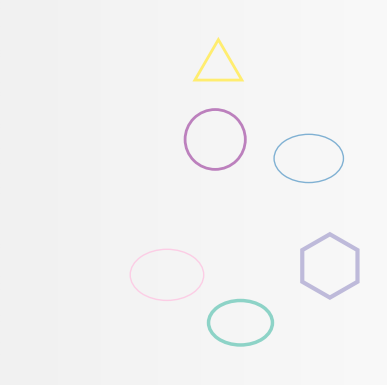[{"shape": "oval", "thickness": 2.5, "radius": 0.41, "center": [0.621, 0.162]}, {"shape": "hexagon", "thickness": 3, "radius": 0.41, "center": [0.851, 0.309]}, {"shape": "oval", "thickness": 1, "radius": 0.45, "center": [0.797, 0.588]}, {"shape": "oval", "thickness": 1, "radius": 0.47, "center": [0.431, 0.286]}, {"shape": "circle", "thickness": 2, "radius": 0.39, "center": [0.555, 0.638]}, {"shape": "triangle", "thickness": 2, "radius": 0.35, "center": [0.564, 0.827]}]